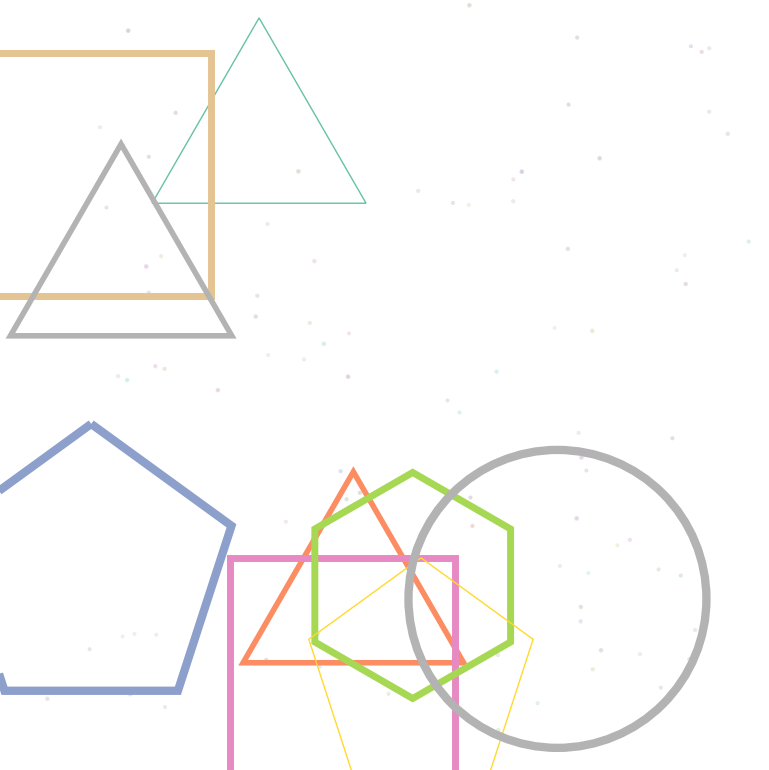[{"shape": "triangle", "thickness": 0.5, "radius": 0.8, "center": [0.336, 0.816]}, {"shape": "triangle", "thickness": 2, "radius": 0.83, "center": [0.459, 0.222]}, {"shape": "pentagon", "thickness": 3, "radius": 0.96, "center": [0.118, 0.258]}, {"shape": "square", "thickness": 2.5, "radius": 0.73, "center": [0.445, 0.129]}, {"shape": "hexagon", "thickness": 2.5, "radius": 0.73, "center": [0.536, 0.24]}, {"shape": "pentagon", "thickness": 0.5, "radius": 0.77, "center": [0.547, 0.122]}, {"shape": "square", "thickness": 2.5, "radius": 0.79, "center": [0.116, 0.774]}, {"shape": "triangle", "thickness": 2, "radius": 0.83, "center": [0.157, 0.647]}, {"shape": "circle", "thickness": 3, "radius": 0.97, "center": [0.724, 0.222]}]